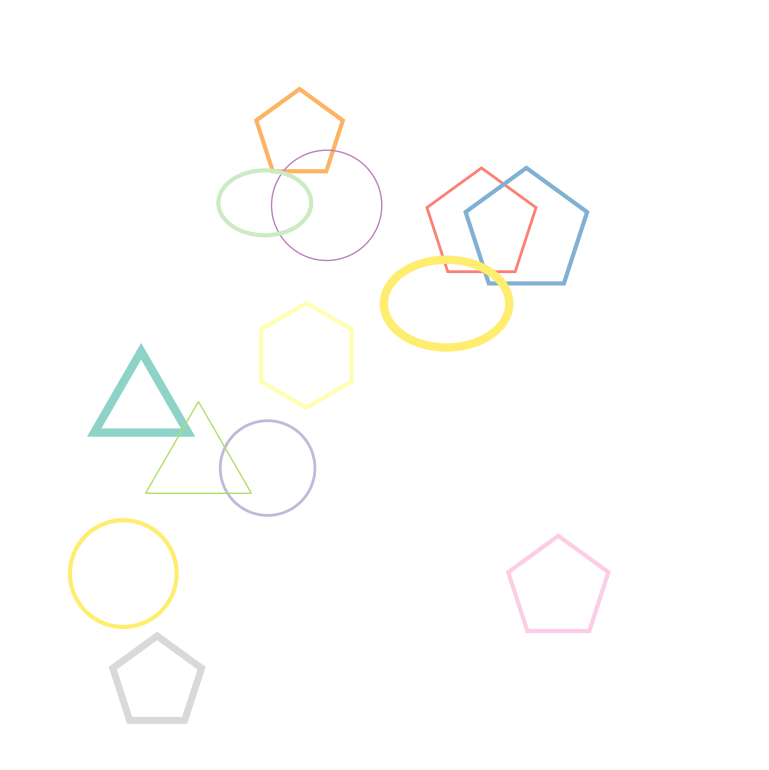[{"shape": "triangle", "thickness": 3, "radius": 0.35, "center": [0.183, 0.473]}, {"shape": "hexagon", "thickness": 1.5, "radius": 0.34, "center": [0.398, 0.538]}, {"shape": "circle", "thickness": 1, "radius": 0.31, "center": [0.348, 0.392]}, {"shape": "pentagon", "thickness": 1, "radius": 0.37, "center": [0.625, 0.707]}, {"shape": "pentagon", "thickness": 1.5, "radius": 0.41, "center": [0.684, 0.699]}, {"shape": "pentagon", "thickness": 1.5, "radius": 0.3, "center": [0.389, 0.825]}, {"shape": "triangle", "thickness": 0.5, "radius": 0.4, "center": [0.258, 0.399]}, {"shape": "pentagon", "thickness": 1.5, "radius": 0.34, "center": [0.725, 0.236]}, {"shape": "pentagon", "thickness": 2.5, "radius": 0.3, "center": [0.204, 0.113]}, {"shape": "circle", "thickness": 0.5, "radius": 0.36, "center": [0.424, 0.733]}, {"shape": "oval", "thickness": 1.5, "radius": 0.3, "center": [0.344, 0.737]}, {"shape": "circle", "thickness": 1.5, "radius": 0.35, "center": [0.16, 0.255]}, {"shape": "oval", "thickness": 3, "radius": 0.41, "center": [0.58, 0.606]}]